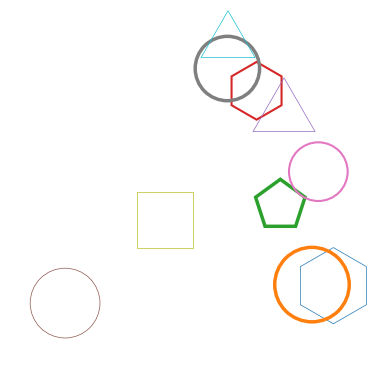[{"shape": "hexagon", "thickness": 0.5, "radius": 0.49, "center": [0.866, 0.258]}, {"shape": "circle", "thickness": 2.5, "radius": 0.48, "center": [0.81, 0.261]}, {"shape": "pentagon", "thickness": 2.5, "radius": 0.34, "center": [0.728, 0.467]}, {"shape": "hexagon", "thickness": 1.5, "radius": 0.37, "center": [0.666, 0.764]}, {"shape": "triangle", "thickness": 0.5, "radius": 0.47, "center": [0.738, 0.705]}, {"shape": "circle", "thickness": 0.5, "radius": 0.45, "center": [0.169, 0.213]}, {"shape": "circle", "thickness": 1.5, "radius": 0.38, "center": [0.827, 0.554]}, {"shape": "circle", "thickness": 2.5, "radius": 0.42, "center": [0.591, 0.822]}, {"shape": "square", "thickness": 0.5, "radius": 0.36, "center": [0.428, 0.428]}, {"shape": "triangle", "thickness": 0.5, "radius": 0.4, "center": [0.592, 0.891]}]